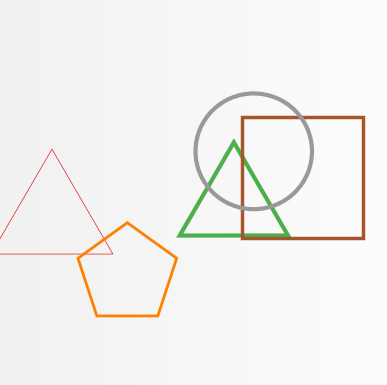[{"shape": "triangle", "thickness": 0.5, "radius": 0.91, "center": [0.134, 0.431]}, {"shape": "triangle", "thickness": 3, "radius": 0.81, "center": [0.604, 0.469]}, {"shape": "pentagon", "thickness": 2, "radius": 0.67, "center": [0.329, 0.288]}, {"shape": "square", "thickness": 2.5, "radius": 0.78, "center": [0.78, 0.539]}, {"shape": "circle", "thickness": 3, "radius": 0.75, "center": [0.655, 0.607]}]